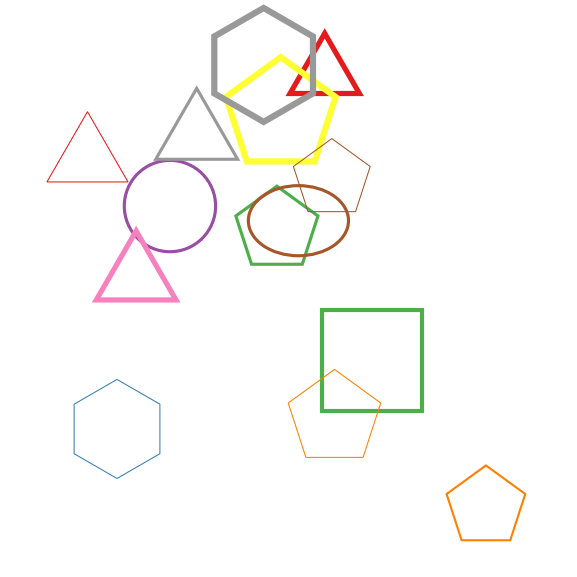[{"shape": "triangle", "thickness": 0.5, "radius": 0.41, "center": [0.151, 0.725]}, {"shape": "triangle", "thickness": 2.5, "radius": 0.35, "center": [0.562, 0.872]}, {"shape": "hexagon", "thickness": 0.5, "radius": 0.43, "center": [0.203, 0.256]}, {"shape": "pentagon", "thickness": 1.5, "radius": 0.37, "center": [0.479, 0.602]}, {"shape": "square", "thickness": 2, "radius": 0.43, "center": [0.644, 0.375]}, {"shape": "circle", "thickness": 1.5, "radius": 0.4, "center": [0.294, 0.642]}, {"shape": "pentagon", "thickness": 1, "radius": 0.36, "center": [0.841, 0.122]}, {"shape": "pentagon", "thickness": 0.5, "radius": 0.42, "center": [0.579, 0.275]}, {"shape": "pentagon", "thickness": 3, "radius": 0.5, "center": [0.486, 0.8]}, {"shape": "pentagon", "thickness": 0.5, "radius": 0.35, "center": [0.575, 0.689]}, {"shape": "oval", "thickness": 1.5, "radius": 0.43, "center": [0.517, 0.617]}, {"shape": "triangle", "thickness": 2.5, "radius": 0.4, "center": [0.236, 0.52]}, {"shape": "hexagon", "thickness": 3, "radius": 0.49, "center": [0.457, 0.887]}, {"shape": "triangle", "thickness": 1.5, "radius": 0.41, "center": [0.341, 0.764]}]